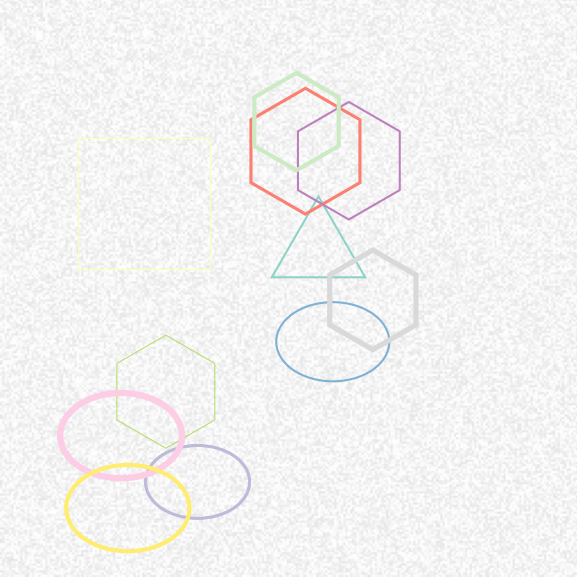[{"shape": "triangle", "thickness": 1, "radius": 0.47, "center": [0.552, 0.566]}, {"shape": "square", "thickness": 0.5, "radius": 0.57, "center": [0.249, 0.647]}, {"shape": "oval", "thickness": 1.5, "radius": 0.45, "center": [0.342, 0.165]}, {"shape": "hexagon", "thickness": 1.5, "radius": 0.54, "center": [0.529, 0.737]}, {"shape": "oval", "thickness": 1, "radius": 0.49, "center": [0.576, 0.407]}, {"shape": "hexagon", "thickness": 0.5, "radius": 0.49, "center": [0.287, 0.321]}, {"shape": "oval", "thickness": 3, "radius": 0.53, "center": [0.21, 0.245]}, {"shape": "hexagon", "thickness": 2.5, "radius": 0.43, "center": [0.646, 0.48]}, {"shape": "hexagon", "thickness": 1, "radius": 0.51, "center": [0.604, 0.721]}, {"shape": "hexagon", "thickness": 2, "radius": 0.42, "center": [0.513, 0.789]}, {"shape": "oval", "thickness": 2, "radius": 0.53, "center": [0.221, 0.119]}]